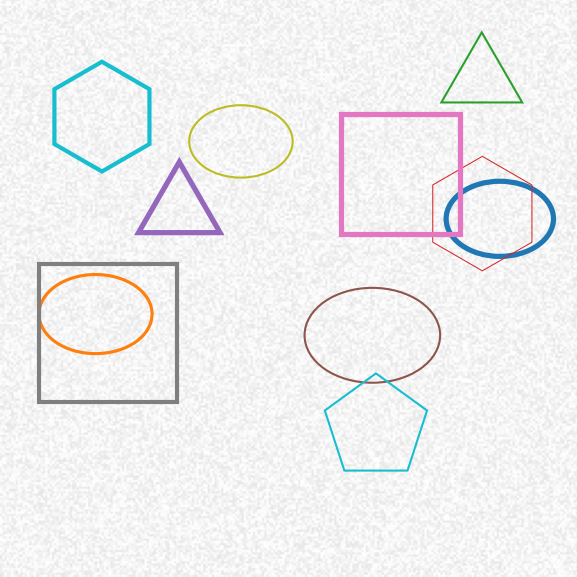[{"shape": "oval", "thickness": 2.5, "radius": 0.46, "center": [0.865, 0.62]}, {"shape": "oval", "thickness": 1.5, "radius": 0.49, "center": [0.165, 0.455]}, {"shape": "triangle", "thickness": 1, "radius": 0.4, "center": [0.834, 0.862]}, {"shape": "hexagon", "thickness": 0.5, "radius": 0.5, "center": [0.835, 0.629]}, {"shape": "triangle", "thickness": 2.5, "radius": 0.41, "center": [0.31, 0.637]}, {"shape": "oval", "thickness": 1, "radius": 0.59, "center": [0.645, 0.419]}, {"shape": "square", "thickness": 2.5, "radius": 0.52, "center": [0.693, 0.698]}, {"shape": "square", "thickness": 2, "radius": 0.6, "center": [0.187, 0.423]}, {"shape": "oval", "thickness": 1, "radius": 0.45, "center": [0.417, 0.754]}, {"shape": "hexagon", "thickness": 2, "radius": 0.48, "center": [0.177, 0.797]}, {"shape": "pentagon", "thickness": 1, "radius": 0.47, "center": [0.651, 0.26]}]